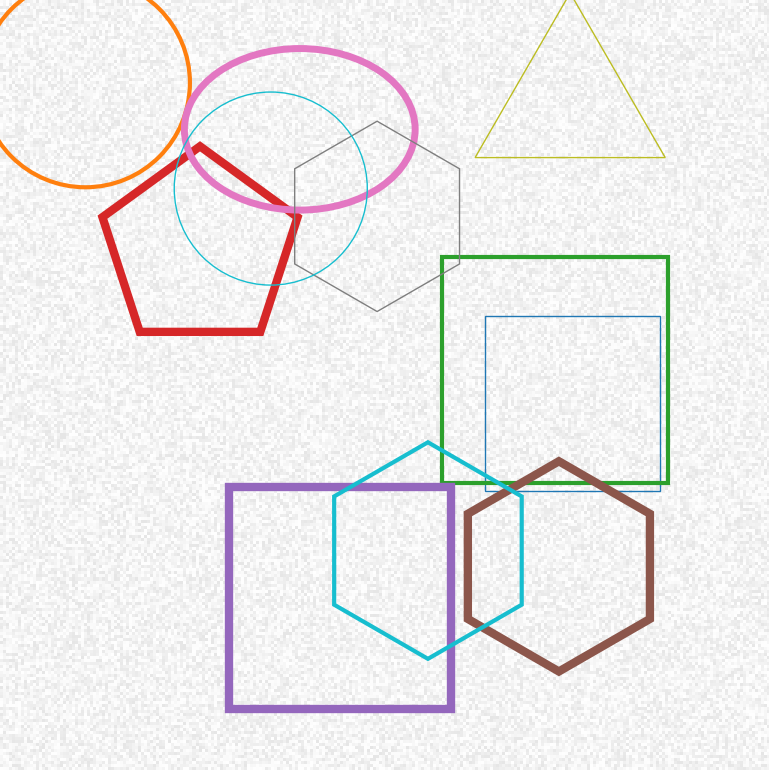[{"shape": "square", "thickness": 0.5, "radius": 0.57, "center": [0.743, 0.476]}, {"shape": "circle", "thickness": 1.5, "radius": 0.68, "center": [0.111, 0.892]}, {"shape": "square", "thickness": 1.5, "radius": 0.73, "center": [0.721, 0.52]}, {"shape": "pentagon", "thickness": 3, "radius": 0.67, "center": [0.26, 0.677]}, {"shape": "square", "thickness": 3, "radius": 0.72, "center": [0.442, 0.223]}, {"shape": "hexagon", "thickness": 3, "radius": 0.68, "center": [0.726, 0.264]}, {"shape": "oval", "thickness": 2.5, "radius": 0.75, "center": [0.389, 0.832]}, {"shape": "hexagon", "thickness": 0.5, "radius": 0.62, "center": [0.49, 0.719]}, {"shape": "triangle", "thickness": 0.5, "radius": 0.71, "center": [0.74, 0.867]}, {"shape": "hexagon", "thickness": 1.5, "radius": 0.7, "center": [0.556, 0.285]}, {"shape": "circle", "thickness": 0.5, "radius": 0.63, "center": [0.352, 0.755]}]